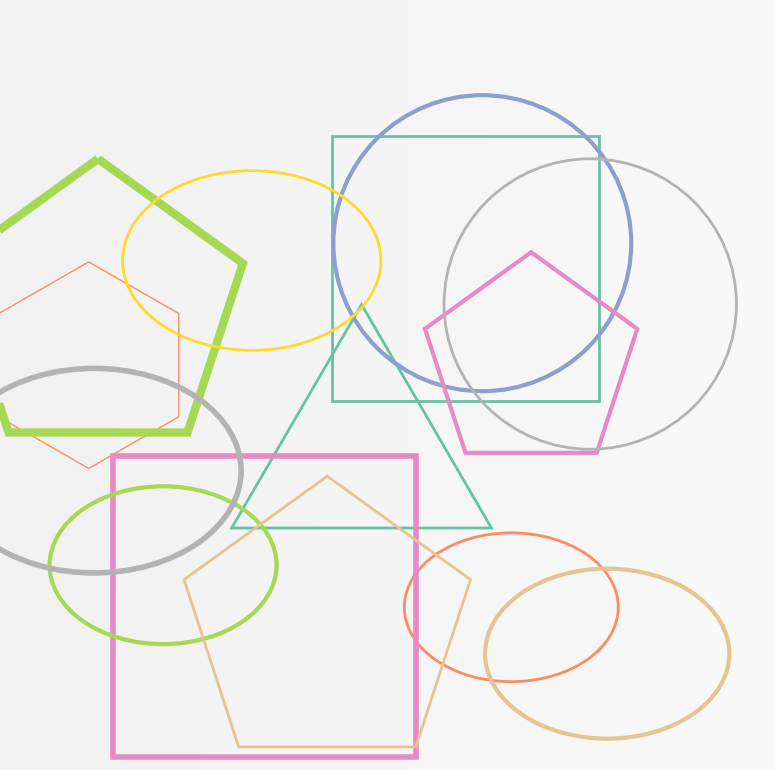[{"shape": "square", "thickness": 1, "radius": 0.86, "center": [0.601, 0.652]}, {"shape": "triangle", "thickness": 1, "radius": 0.97, "center": [0.467, 0.411]}, {"shape": "hexagon", "thickness": 0.5, "radius": 0.67, "center": [0.115, 0.526]}, {"shape": "oval", "thickness": 1, "radius": 0.69, "center": [0.66, 0.211]}, {"shape": "circle", "thickness": 1.5, "radius": 0.96, "center": [0.622, 0.684]}, {"shape": "pentagon", "thickness": 1.5, "radius": 0.72, "center": [0.685, 0.528]}, {"shape": "square", "thickness": 2, "radius": 0.98, "center": [0.341, 0.212]}, {"shape": "pentagon", "thickness": 3, "radius": 0.98, "center": [0.126, 0.597]}, {"shape": "oval", "thickness": 1.5, "radius": 0.73, "center": [0.21, 0.266]}, {"shape": "oval", "thickness": 1, "radius": 0.83, "center": [0.325, 0.662]}, {"shape": "oval", "thickness": 1.5, "radius": 0.79, "center": [0.783, 0.151]}, {"shape": "pentagon", "thickness": 1, "radius": 0.97, "center": [0.422, 0.187]}, {"shape": "circle", "thickness": 1, "radius": 0.94, "center": [0.762, 0.605]}, {"shape": "oval", "thickness": 2, "radius": 0.95, "center": [0.121, 0.389]}]